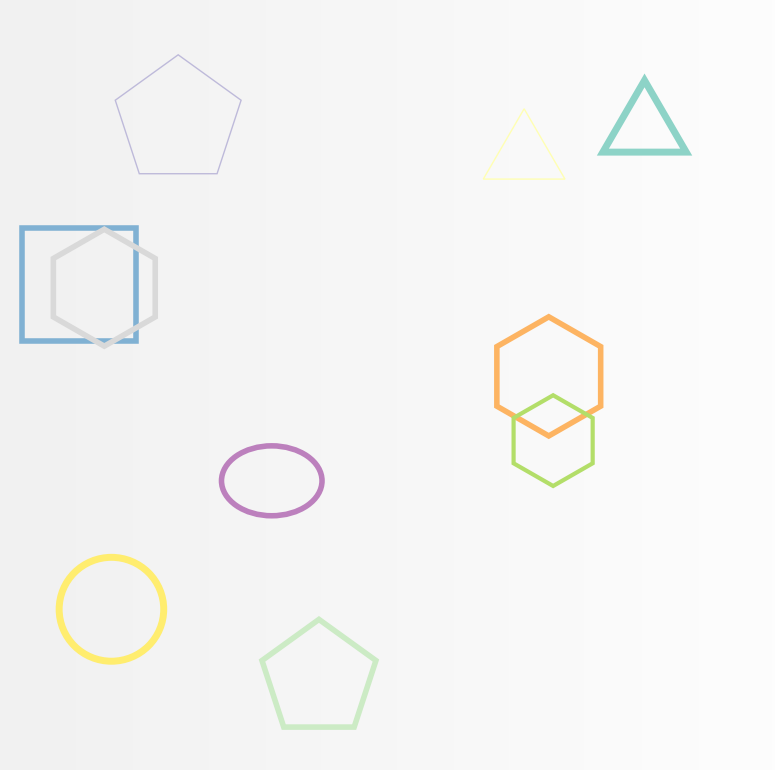[{"shape": "triangle", "thickness": 2.5, "radius": 0.31, "center": [0.832, 0.833]}, {"shape": "triangle", "thickness": 0.5, "radius": 0.3, "center": [0.676, 0.798]}, {"shape": "pentagon", "thickness": 0.5, "radius": 0.43, "center": [0.23, 0.843]}, {"shape": "square", "thickness": 2, "radius": 0.37, "center": [0.102, 0.631]}, {"shape": "hexagon", "thickness": 2, "radius": 0.39, "center": [0.708, 0.511]}, {"shape": "hexagon", "thickness": 1.5, "radius": 0.29, "center": [0.714, 0.428]}, {"shape": "hexagon", "thickness": 2, "radius": 0.38, "center": [0.135, 0.626]}, {"shape": "oval", "thickness": 2, "radius": 0.32, "center": [0.351, 0.376]}, {"shape": "pentagon", "thickness": 2, "radius": 0.39, "center": [0.412, 0.118]}, {"shape": "circle", "thickness": 2.5, "radius": 0.34, "center": [0.144, 0.209]}]